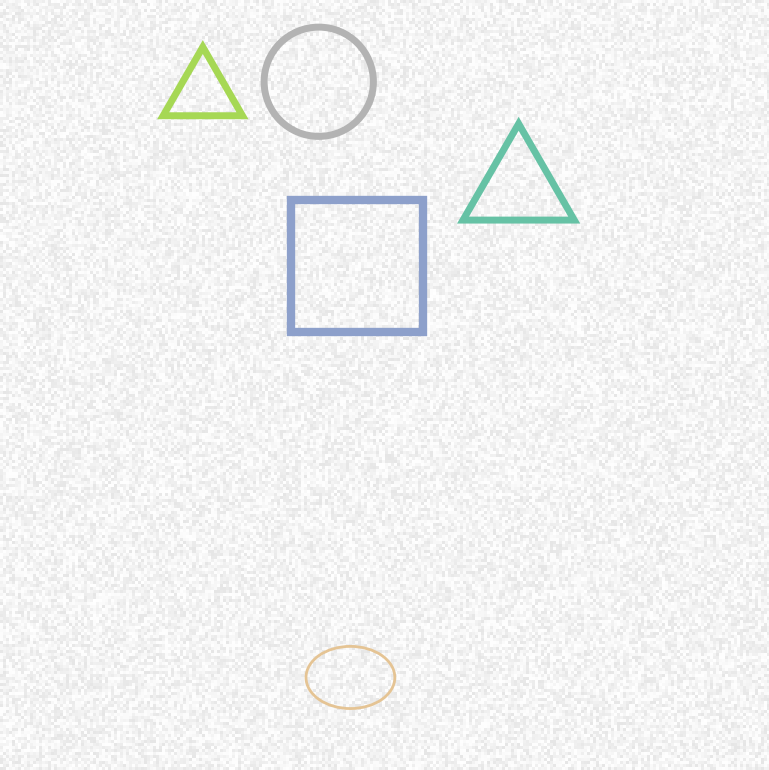[{"shape": "triangle", "thickness": 2.5, "radius": 0.42, "center": [0.674, 0.756]}, {"shape": "square", "thickness": 3, "radius": 0.43, "center": [0.464, 0.654]}, {"shape": "triangle", "thickness": 2.5, "radius": 0.3, "center": [0.263, 0.879]}, {"shape": "oval", "thickness": 1, "radius": 0.29, "center": [0.455, 0.12]}, {"shape": "circle", "thickness": 2.5, "radius": 0.35, "center": [0.414, 0.894]}]